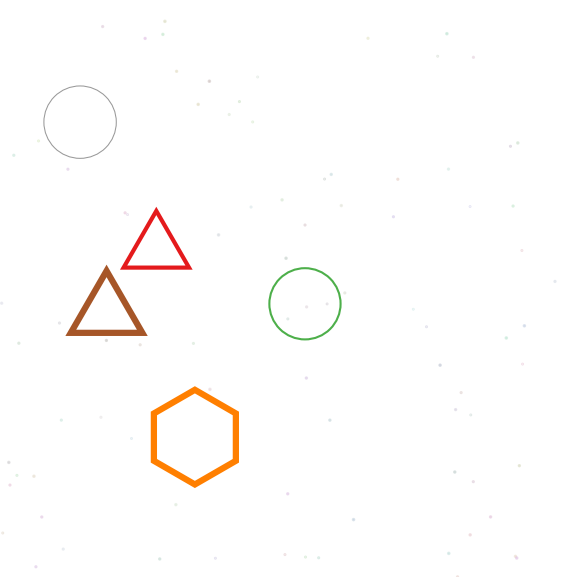[{"shape": "triangle", "thickness": 2, "radius": 0.33, "center": [0.271, 0.568]}, {"shape": "circle", "thickness": 1, "radius": 0.31, "center": [0.528, 0.473]}, {"shape": "hexagon", "thickness": 3, "radius": 0.41, "center": [0.337, 0.242]}, {"shape": "triangle", "thickness": 3, "radius": 0.36, "center": [0.185, 0.459]}, {"shape": "circle", "thickness": 0.5, "radius": 0.31, "center": [0.139, 0.788]}]